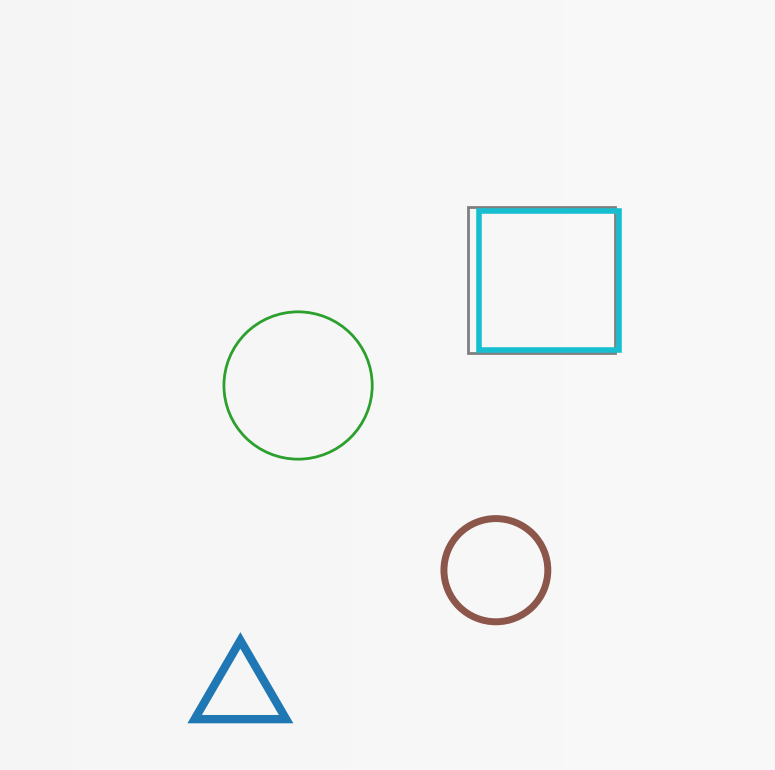[{"shape": "triangle", "thickness": 3, "radius": 0.34, "center": [0.31, 0.1]}, {"shape": "circle", "thickness": 1, "radius": 0.48, "center": [0.385, 0.499]}, {"shape": "circle", "thickness": 2.5, "radius": 0.34, "center": [0.64, 0.259]}, {"shape": "square", "thickness": 1, "radius": 0.47, "center": [0.699, 0.636]}, {"shape": "square", "thickness": 2, "radius": 0.45, "center": [0.709, 0.635]}]